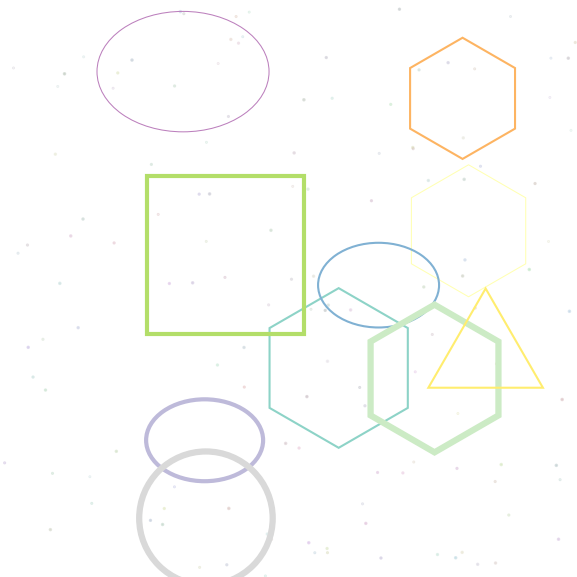[{"shape": "hexagon", "thickness": 1, "radius": 0.69, "center": [0.586, 0.362]}, {"shape": "hexagon", "thickness": 0.5, "radius": 0.57, "center": [0.811, 0.6]}, {"shape": "oval", "thickness": 2, "radius": 0.51, "center": [0.354, 0.237]}, {"shape": "oval", "thickness": 1, "radius": 0.52, "center": [0.656, 0.505]}, {"shape": "hexagon", "thickness": 1, "radius": 0.52, "center": [0.801, 0.829]}, {"shape": "square", "thickness": 2, "radius": 0.68, "center": [0.39, 0.557]}, {"shape": "circle", "thickness": 3, "radius": 0.58, "center": [0.357, 0.102]}, {"shape": "oval", "thickness": 0.5, "radius": 0.74, "center": [0.317, 0.875]}, {"shape": "hexagon", "thickness": 3, "radius": 0.64, "center": [0.752, 0.344]}, {"shape": "triangle", "thickness": 1, "radius": 0.57, "center": [0.841, 0.385]}]